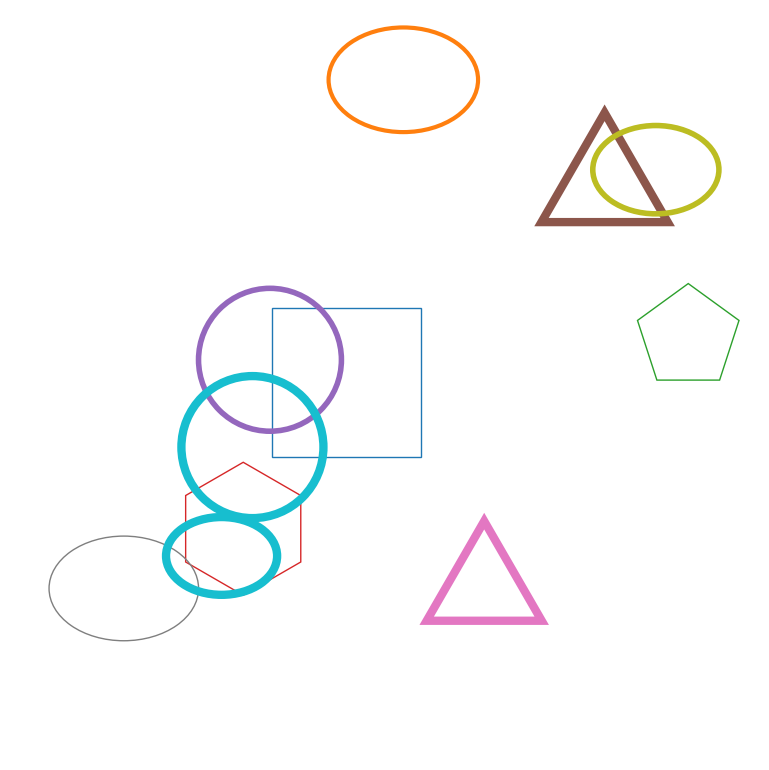[{"shape": "square", "thickness": 0.5, "radius": 0.48, "center": [0.45, 0.503]}, {"shape": "oval", "thickness": 1.5, "radius": 0.49, "center": [0.524, 0.896]}, {"shape": "pentagon", "thickness": 0.5, "radius": 0.35, "center": [0.894, 0.562]}, {"shape": "hexagon", "thickness": 0.5, "radius": 0.43, "center": [0.316, 0.313]}, {"shape": "circle", "thickness": 2, "radius": 0.46, "center": [0.351, 0.533]}, {"shape": "triangle", "thickness": 3, "radius": 0.47, "center": [0.785, 0.759]}, {"shape": "triangle", "thickness": 3, "radius": 0.43, "center": [0.629, 0.237]}, {"shape": "oval", "thickness": 0.5, "radius": 0.49, "center": [0.161, 0.236]}, {"shape": "oval", "thickness": 2, "radius": 0.41, "center": [0.852, 0.78]}, {"shape": "circle", "thickness": 3, "radius": 0.46, "center": [0.328, 0.419]}, {"shape": "oval", "thickness": 3, "radius": 0.36, "center": [0.288, 0.278]}]